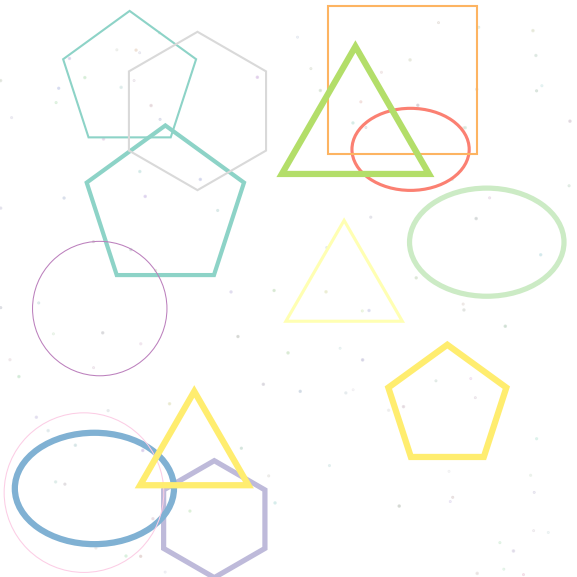[{"shape": "pentagon", "thickness": 2, "radius": 0.72, "center": [0.286, 0.639]}, {"shape": "pentagon", "thickness": 1, "radius": 0.61, "center": [0.224, 0.859]}, {"shape": "triangle", "thickness": 1.5, "radius": 0.58, "center": [0.596, 0.501]}, {"shape": "hexagon", "thickness": 2.5, "radius": 0.51, "center": [0.371, 0.1]}, {"shape": "oval", "thickness": 1.5, "radius": 0.51, "center": [0.711, 0.741]}, {"shape": "oval", "thickness": 3, "radius": 0.69, "center": [0.163, 0.153]}, {"shape": "square", "thickness": 1, "radius": 0.64, "center": [0.697, 0.86]}, {"shape": "triangle", "thickness": 3, "radius": 0.74, "center": [0.615, 0.771]}, {"shape": "circle", "thickness": 0.5, "radius": 0.69, "center": [0.145, 0.146]}, {"shape": "hexagon", "thickness": 1, "radius": 0.69, "center": [0.342, 0.807]}, {"shape": "circle", "thickness": 0.5, "radius": 0.58, "center": [0.173, 0.465]}, {"shape": "oval", "thickness": 2.5, "radius": 0.67, "center": [0.843, 0.58]}, {"shape": "triangle", "thickness": 3, "radius": 0.54, "center": [0.336, 0.213]}, {"shape": "pentagon", "thickness": 3, "radius": 0.54, "center": [0.775, 0.295]}]